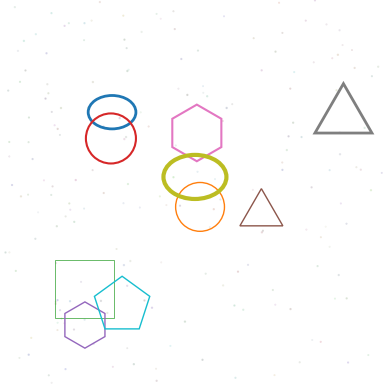[{"shape": "oval", "thickness": 2, "radius": 0.31, "center": [0.291, 0.709]}, {"shape": "circle", "thickness": 1, "radius": 0.32, "center": [0.52, 0.463]}, {"shape": "square", "thickness": 0.5, "radius": 0.38, "center": [0.22, 0.249]}, {"shape": "circle", "thickness": 1.5, "radius": 0.32, "center": [0.288, 0.64]}, {"shape": "hexagon", "thickness": 1, "radius": 0.3, "center": [0.221, 0.156]}, {"shape": "triangle", "thickness": 1, "radius": 0.32, "center": [0.679, 0.446]}, {"shape": "hexagon", "thickness": 1.5, "radius": 0.37, "center": [0.511, 0.655]}, {"shape": "triangle", "thickness": 2, "radius": 0.43, "center": [0.892, 0.697]}, {"shape": "oval", "thickness": 3, "radius": 0.41, "center": [0.506, 0.54]}, {"shape": "pentagon", "thickness": 1, "radius": 0.38, "center": [0.317, 0.207]}]